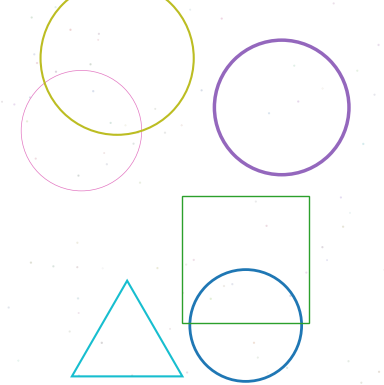[{"shape": "circle", "thickness": 2, "radius": 0.73, "center": [0.638, 0.155]}, {"shape": "square", "thickness": 1, "radius": 0.82, "center": [0.638, 0.326]}, {"shape": "circle", "thickness": 2.5, "radius": 0.87, "center": [0.732, 0.721]}, {"shape": "circle", "thickness": 0.5, "radius": 0.78, "center": [0.212, 0.661]}, {"shape": "circle", "thickness": 1.5, "radius": 0.99, "center": [0.304, 0.849]}, {"shape": "triangle", "thickness": 1.5, "radius": 0.83, "center": [0.33, 0.105]}]